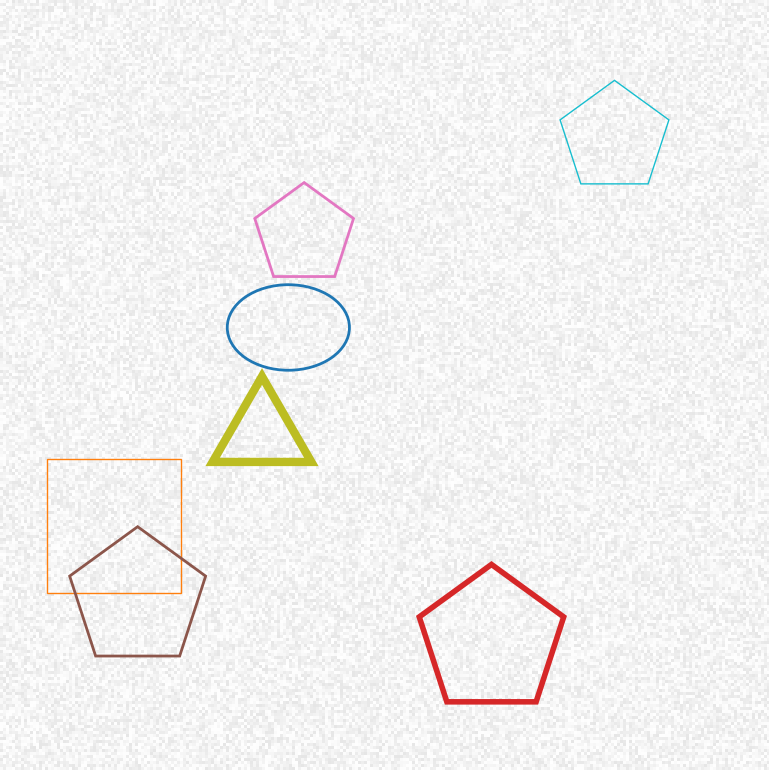[{"shape": "oval", "thickness": 1, "radius": 0.4, "center": [0.374, 0.575]}, {"shape": "square", "thickness": 0.5, "radius": 0.43, "center": [0.148, 0.317]}, {"shape": "pentagon", "thickness": 2, "radius": 0.49, "center": [0.638, 0.168]}, {"shape": "pentagon", "thickness": 1, "radius": 0.46, "center": [0.179, 0.223]}, {"shape": "pentagon", "thickness": 1, "radius": 0.34, "center": [0.395, 0.695]}, {"shape": "triangle", "thickness": 3, "radius": 0.37, "center": [0.34, 0.437]}, {"shape": "pentagon", "thickness": 0.5, "radius": 0.37, "center": [0.798, 0.821]}]